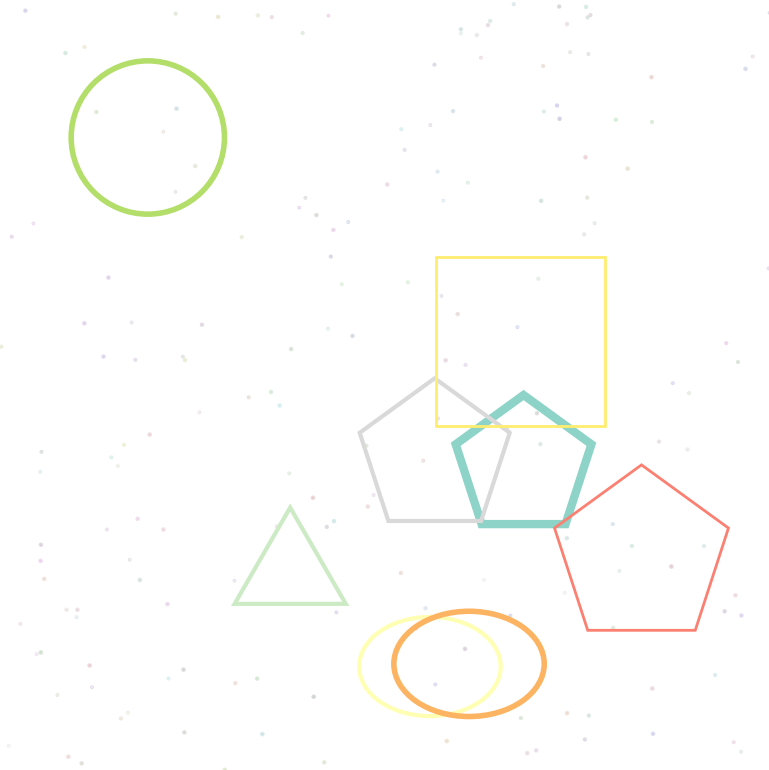[{"shape": "pentagon", "thickness": 3, "radius": 0.46, "center": [0.68, 0.394]}, {"shape": "oval", "thickness": 1.5, "radius": 0.46, "center": [0.558, 0.134]}, {"shape": "pentagon", "thickness": 1, "radius": 0.59, "center": [0.833, 0.277]}, {"shape": "oval", "thickness": 2, "radius": 0.49, "center": [0.609, 0.138]}, {"shape": "circle", "thickness": 2, "radius": 0.5, "center": [0.192, 0.821]}, {"shape": "pentagon", "thickness": 1.5, "radius": 0.51, "center": [0.565, 0.406]}, {"shape": "triangle", "thickness": 1.5, "radius": 0.42, "center": [0.377, 0.257]}, {"shape": "square", "thickness": 1, "radius": 0.55, "center": [0.676, 0.556]}]